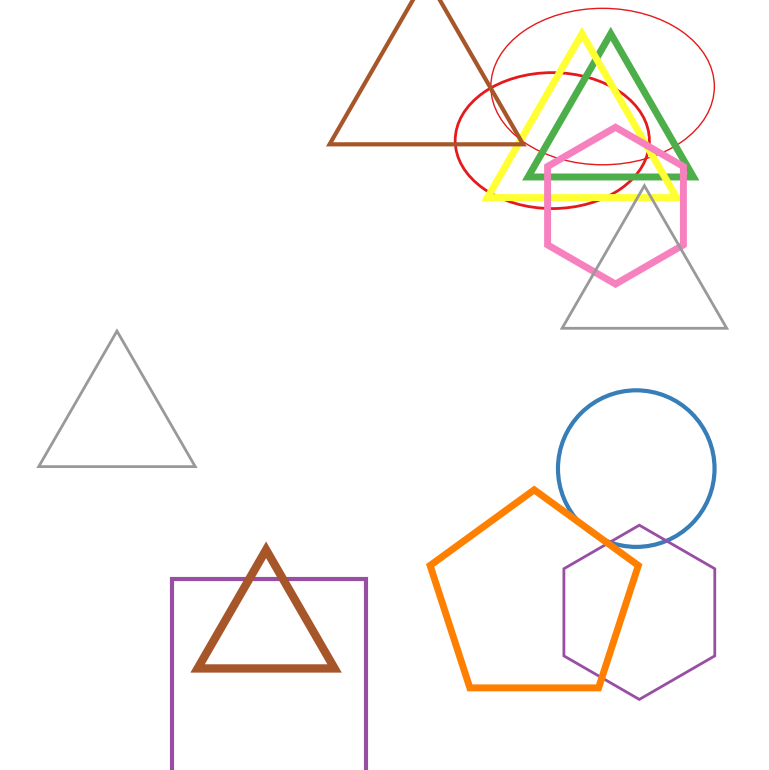[{"shape": "oval", "thickness": 1, "radius": 0.63, "center": [0.717, 0.817]}, {"shape": "oval", "thickness": 0.5, "radius": 0.73, "center": [0.783, 0.888]}, {"shape": "circle", "thickness": 1.5, "radius": 0.51, "center": [0.826, 0.391]}, {"shape": "triangle", "thickness": 2.5, "radius": 0.62, "center": [0.793, 0.832]}, {"shape": "square", "thickness": 1.5, "radius": 0.63, "center": [0.35, 0.121]}, {"shape": "hexagon", "thickness": 1, "radius": 0.57, "center": [0.83, 0.205]}, {"shape": "pentagon", "thickness": 2.5, "radius": 0.71, "center": [0.694, 0.222]}, {"shape": "triangle", "thickness": 2.5, "radius": 0.71, "center": [0.756, 0.814]}, {"shape": "triangle", "thickness": 3, "radius": 0.51, "center": [0.346, 0.183]}, {"shape": "triangle", "thickness": 1.5, "radius": 0.73, "center": [0.554, 0.885]}, {"shape": "hexagon", "thickness": 2.5, "radius": 0.51, "center": [0.799, 0.733]}, {"shape": "triangle", "thickness": 1, "radius": 0.59, "center": [0.152, 0.453]}, {"shape": "triangle", "thickness": 1, "radius": 0.62, "center": [0.837, 0.635]}]